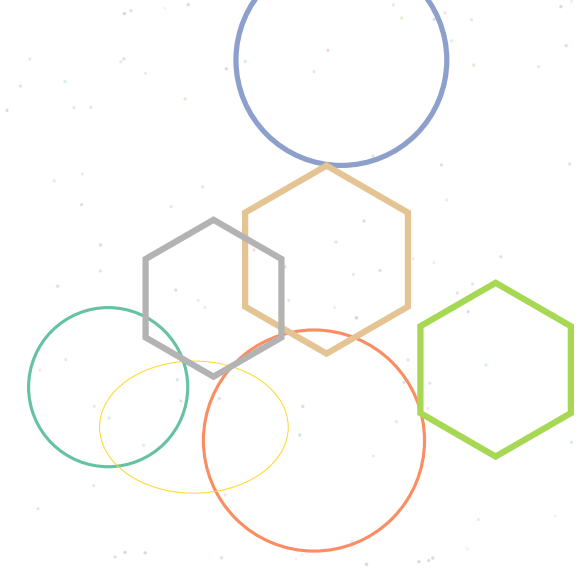[{"shape": "circle", "thickness": 1.5, "radius": 0.69, "center": [0.187, 0.329]}, {"shape": "circle", "thickness": 1.5, "radius": 0.96, "center": [0.544, 0.236]}, {"shape": "circle", "thickness": 2.5, "radius": 0.91, "center": [0.591, 0.895]}, {"shape": "hexagon", "thickness": 3, "radius": 0.75, "center": [0.858, 0.359]}, {"shape": "oval", "thickness": 0.5, "radius": 0.82, "center": [0.336, 0.259]}, {"shape": "hexagon", "thickness": 3, "radius": 0.81, "center": [0.565, 0.55]}, {"shape": "hexagon", "thickness": 3, "radius": 0.68, "center": [0.37, 0.483]}]